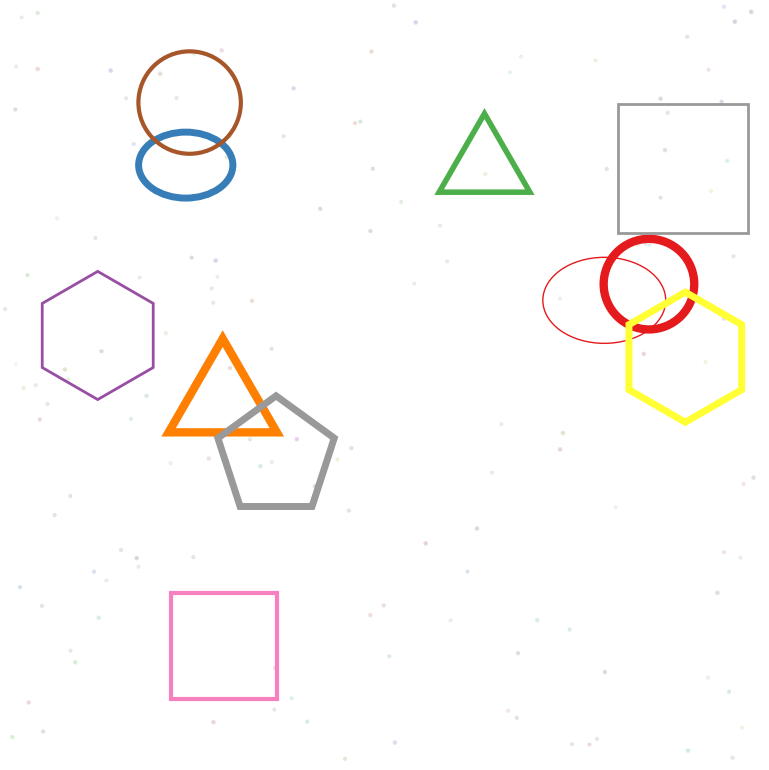[{"shape": "circle", "thickness": 3, "radius": 0.29, "center": [0.843, 0.631]}, {"shape": "oval", "thickness": 0.5, "radius": 0.4, "center": [0.785, 0.61]}, {"shape": "oval", "thickness": 2.5, "radius": 0.31, "center": [0.241, 0.786]}, {"shape": "triangle", "thickness": 2, "radius": 0.34, "center": [0.629, 0.784]}, {"shape": "hexagon", "thickness": 1, "radius": 0.42, "center": [0.127, 0.564]}, {"shape": "triangle", "thickness": 3, "radius": 0.41, "center": [0.289, 0.479]}, {"shape": "hexagon", "thickness": 2.5, "radius": 0.42, "center": [0.89, 0.536]}, {"shape": "circle", "thickness": 1.5, "radius": 0.33, "center": [0.246, 0.867]}, {"shape": "square", "thickness": 1.5, "radius": 0.35, "center": [0.291, 0.161]}, {"shape": "pentagon", "thickness": 2.5, "radius": 0.4, "center": [0.359, 0.406]}, {"shape": "square", "thickness": 1, "radius": 0.42, "center": [0.887, 0.781]}]